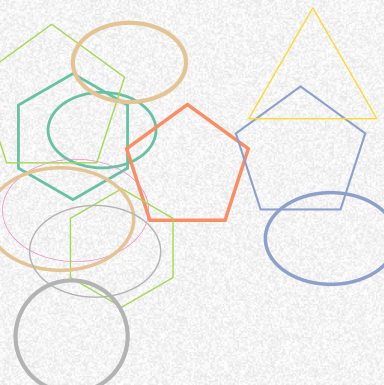[{"shape": "hexagon", "thickness": 2, "radius": 0.82, "center": [0.19, 0.645]}, {"shape": "oval", "thickness": 2, "radius": 0.7, "center": [0.265, 0.662]}, {"shape": "pentagon", "thickness": 2.5, "radius": 0.83, "center": [0.487, 0.562]}, {"shape": "pentagon", "thickness": 1.5, "radius": 0.88, "center": [0.781, 0.599]}, {"shape": "oval", "thickness": 2.5, "radius": 0.85, "center": [0.859, 0.381]}, {"shape": "oval", "thickness": 0.5, "radius": 0.95, "center": [0.196, 0.453]}, {"shape": "pentagon", "thickness": 1, "radius": 0.99, "center": [0.134, 0.738]}, {"shape": "hexagon", "thickness": 1, "radius": 0.77, "center": [0.316, 0.356]}, {"shape": "triangle", "thickness": 1, "radius": 0.96, "center": [0.813, 0.788]}, {"shape": "oval", "thickness": 3, "radius": 0.73, "center": [0.336, 0.838]}, {"shape": "oval", "thickness": 2.5, "radius": 0.95, "center": [0.157, 0.431]}, {"shape": "circle", "thickness": 3, "radius": 0.73, "center": [0.186, 0.126]}, {"shape": "oval", "thickness": 1, "radius": 0.85, "center": [0.247, 0.347]}]